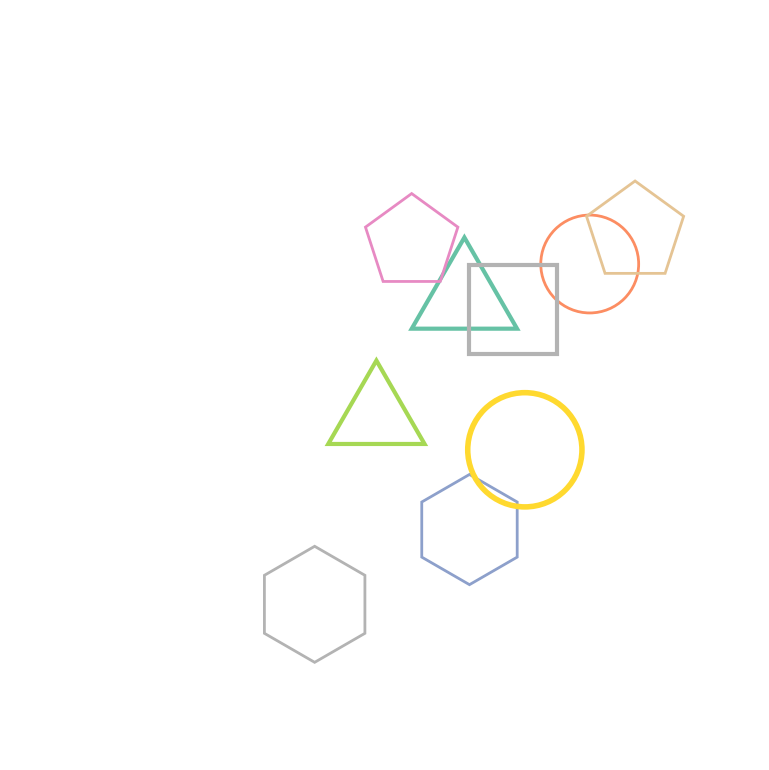[{"shape": "triangle", "thickness": 1.5, "radius": 0.39, "center": [0.603, 0.613]}, {"shape": "circle", "thickness": 1, "radius": 0.32, "center": [0.766, 0.657]}, {"shape": "hexagon", "thickness": 1, "radius": 0.36, "center": [0.61, 0.312]}, {"shape": "pentagon", "thickness": 1, "radius": 0.32, "center": [0.535, 0.686]}, {"shape": "triangle", "thickness": 1.5, "radius": 0.36, "center": [0.489, 0.46]}, {"shape": "circle", "thickness": 2, "radius": 0.37, "center": [0.682, 0.416]}, {"shape": "pentagon", "thickness": 1, "radius": 0.33, "center": [0.825, 0.699]}, {"shape": "hexagon", "thickness": 1, "radius": 0.38, "center": [0.409, 0.215]}, {"shape": "square", "thickness": 1.5, "radius": 0.29, "center": [0.667, 0.598]}]